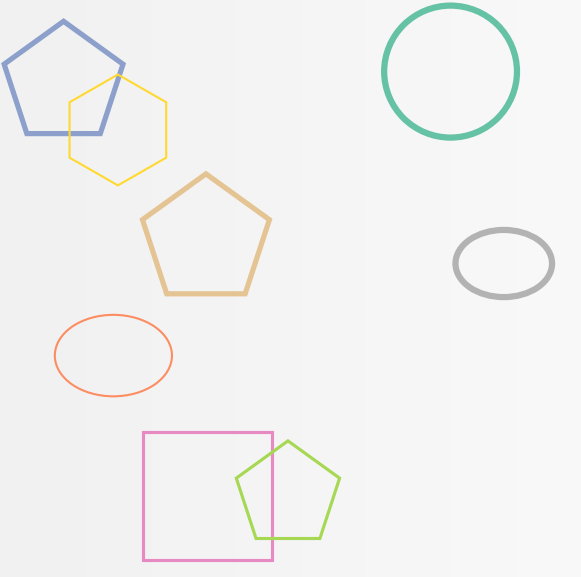[{"shape": "circle", "thickness": 3, "radius": 0.57, "center": [0.775, 0.875]}, {"shape": "oval", "thickness": 1, "radius": 0.5, "center": [0.195, 0.383]}, {"shape": "pentagon", "thickness": 2.5, "radius": 0.54, "center": [0.109, 0.855]}, {"shape": "square", "thickness": 1.5, "radius": 0.55, "center": [0.357, 0.14]}, {"shape": "pentagon", "thickness": 1.5, "radius": 0.47, "center": [0.495, 0.142]}, {"shape": "hexagon", "thickness": 1, "radius": 0.48, "center": [0.203, 0.774]}, {"shape": "pentagon", "thickness": 2.5, "radius": 0.57, "center": [0.354, 0.583]}, {"shape": "oval", "thickness": 3, "radius": 0.42, "center": [0.867, 0.543]}]